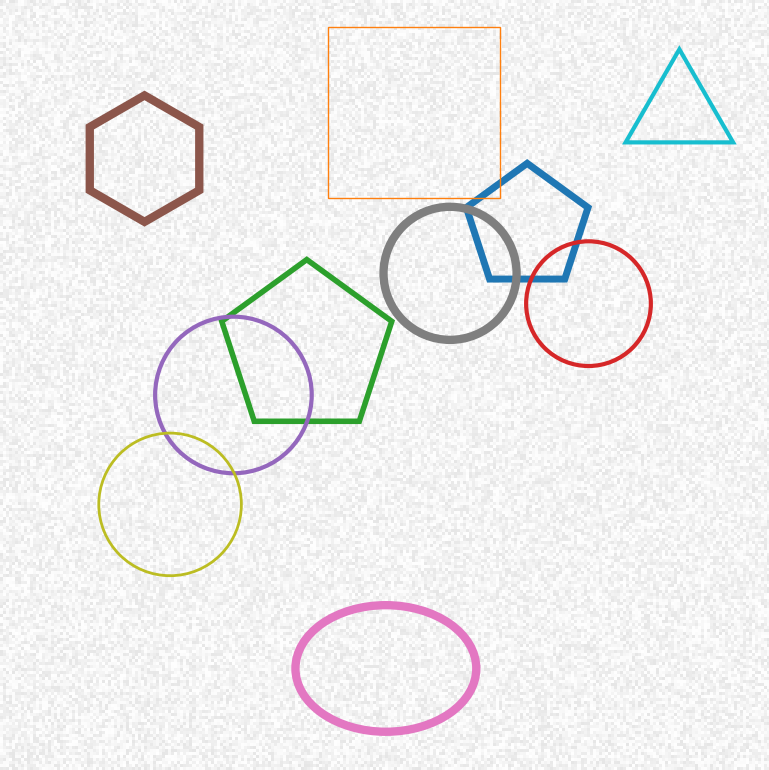[{"shape": "pentagon", "thickness": 2.5, "radius": 0.42, "center": [0.685, 0.705]}, {"shape": "square", "thickness": 0.5, "radius": 0.56, "center": [0.538, 0.854]}, {"shape": "pentagon", "thickness": 2, "radius": 0.58, "center": [0.398, 0.547]}, {"shape": "circle", "thickness": 1.5, "radius": 0.4, "center": [0.764, 0.606]}, {"shape": "circle", "thickness": 1.5, "radius": 0.51, "center": [0.303, 0.487]}, {"shape": "hexagon", "thickness": 3, "radius": 0.41, "center": [0.188, 0.794]}, {"shape": "oval", "thickness": 3, "radius": 0.59, "center": [0.501, 0.132]}, {"shape": "circle", "thickness": 3, "radius": 0.43, "center": [0.584, 0.645]}, {"shape": "circle", "thickness": 1, "radius": 0.46, "center": [0.221, 0.345]}, {"shape": "triangle", "thickness": 1.5, "radius": 0.4, "center": [0.882, 0.855]}]